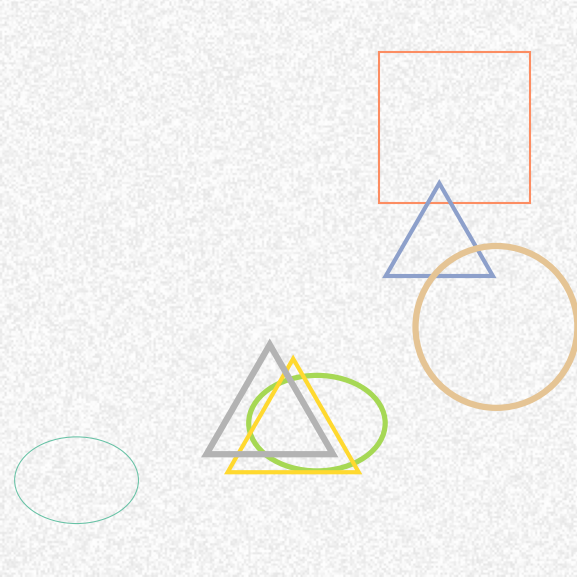[{"shape": "oval", "thickness": 0.5, "radius": 0.54, "center": [0.133, 0.168]}, {"shape": "square", "thickness": 1, "radius": 0.66, "center": [0.787, 0.779]}, {"shape": "triangle", "thickness": 2, "radius": 0.54, "center": [0.761, 0.575]}, {"shape": "oval", "thickness": 2.5, "radius": 0.59, "center": [0.549, 0.266]}, {"shape": "triangle", "thickness": 2, "radius": 0.66, "center": [0.508, 0.247]}, {"shape": "circle", "thickness": 3, "radius": 0.7, "center": [0.86, 0.433]}, {"shape": "triangle", "thickness": 3, "radius": 0.63, "center": [0.467, 0.276]}]